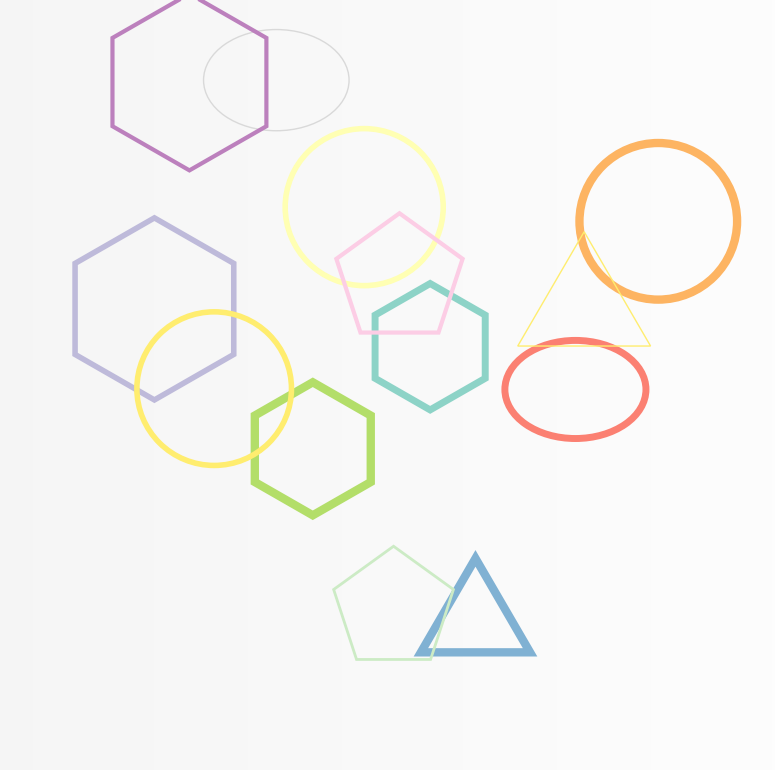[{"shape": "hexagon", "thickness": 2.5, "radius": 0.41, "center": [0.555, 0.55]}, {"shape": "circle", "thickness": 2, "radius": 0.51, "center": [0.47, 0.731]}, {"shape": "hexagon", "thickness": 2, "radius": 0.59, "center": [0.199, 0.599]}, {"shape": "oval", "thickness": 2.5, "radius": 0.46, "center": [0.742, 0.494]}, {"shape": "triangle", "thickness": 3, "radius": 0.41, "center": [0.614, 0.193]}, {"shape": "circle", "thickness": 3, "radius": 0.51, "center": [0.849, 0.713]}, {"shape": "hexagon", "thickness": 3, "radius": 0.43, "center": [0.404, 0.417]}, {"shape": "pentagon", "thickness": 1.5, "radius": 0.43, "center": [0.515, 0.637]}, {"shape": "oval", "thickness": 0.5, "radius": 0.47, "center": [0.357, 0.896]}, {"shape": "hexagon", "thickness": 1.5, "radius": 0.57, "center": [0.244, 0.893]}, {"shape": "pentagon", "thickness": 1, "radius": 0.41, "center": [0.508, 0.209]}, {"shape": "triangle", "thickness": 0.5, "radius": 0.49, "center": [0.754, 0.6]}, {"shape": "circle", "thickness": 2, "radius": 0.5, "center": [0.276, 0.495]}]